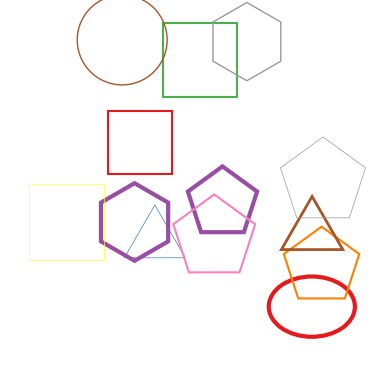[{"shape": "square", "thickness": 1.5, "radius": 0.41, "center": [0.363, 0.63]}, {"shape": "oval", "thickness": 3, "radius": 0.56, "center": [0.81, 0.204]}, {"shape": "triangle", "thickness": 0.5, "radius": 0.46, "center": [0.402, 0.376]}, {"shape": "square", "thickness": 1.5, "radius": 0.48, "center": [0.52, 0.845]}, {"shape": "hexagon", "thickness": 3, "radius": 0.5, "center": [0.349, 0.423]}, {"shape": "pentagon", "thickness": 3, "radius": 0.47, "center": [0.578, 0.473]}, {"shape": "pentagon", "thickness": 1.5, "radius": 0.52, "center": [0.835, 0.308]}, {"shape": "square", "thickness": 0.5, "radius": 0.49, "center": [0.173, 0.423]}, {"shape": "circle", "thickness": 1, "radius": 0.58, "center": [0.317, 0.896]}, {"shape": "triangle", "thickness": 2, "radius": 0.46, "center": [0.811, 0.398]}, {"shape": "pentagon", "thickness": 1.5, "radius": 0.56, "center": [0.556, 0.383]}, {"shape": "pentagon", "thickness": 0.5, "radius": 0.58, "center": [0.839, 0.528]}, {"shape": "hexagon", "thickness": 1, "radius": 0.51, "center": [0.641, 0.892]}]